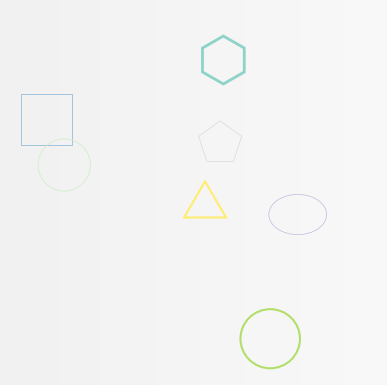[{"shape": "hexagon", "thickness": 2, "radius": 0.31, "center": [0.576, 0.844]}, {"shape": "oval", "thickness": 0.5, "radius": 0.37, "center": [0.768, 0.443]}, {"shape": "square", "thickness": 0.5, "radius": 0.33, "center": [0.12, 0.69]}, {"shape": "circle", "thickness": 1.5, "radius": 0.38, "center": [0.697, 0.12]}, {"shape": "pentagon", "thickness": 0.5, "radius": 0.29, "center": [0.568, 0.628]}, {"shape": "circle", "thickness": 0.5, "radius": 0.34, "center": [0.166, 0.571]}, {"shape": "triangle", "thickness": 1.5, "radius": 0.31, "center": [0.529, 0.466]}]